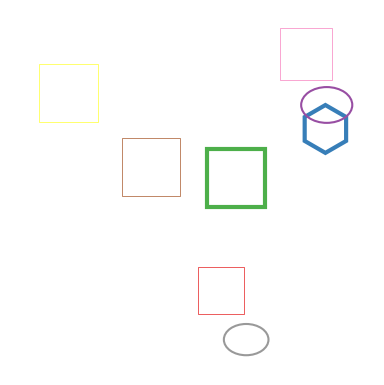[{"shape": "square", "thickness": 0.5, "radius": 0.3, "center": [0.574, 0.245]}, {"shape": "hexagon", "thickness": 3, "radius": 0.31, "center": [0.845, 0.665]}, {"shape": "square", "thickness": 3, "radius": 0.37, "center": [0.613, 0.537]}, {"shape": "oval", "thickness": 1.5, "radius": 0.33, "center": [0.849, 0.727]}, {"shape": "square", "thickness": 0.5, "radius": 0.38, "center": [0.179, 0.758]}, {"shape": "square", "thickness": 0.5, "radius": 0.38, "center": [0.392, 0.567]}, {"shape": "square", "thickness": 0.5, "radius": 0.34, "center": [0.794, 0.859]}, {"shape": "oval", "thickness": 1.5, "radius": 0.29, "center": [0.639, 0.118]}]